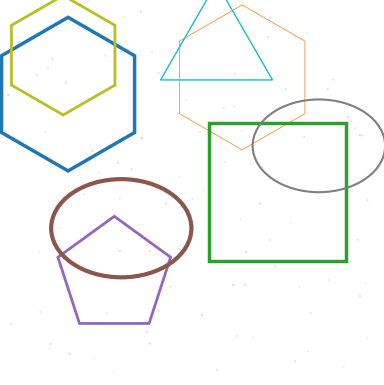[{"shape": "hexagon", "thickness": 2.5, "radius": 1.0, "center": [0.177, 0.756]}, {"shape": "hexagon", "thickness": 0.5, "radius": 0.94, "center": [0.629, 0.799]}, {"shape": "square", "thickness": 2.5, "radius": 0.89, "center": [0.721, 0.501]}, {"shape": "pentagon", "thickness": 2, "radius": 0.77, "center": [0.297, 0.284]}, {"shape": "oval", "thickness": 3, "radius": 0.91, "center": [0.315, 0.407]}, {"shape": "oval", "thickness": 1.5, "radius": 0.86, "center": [0.828, 0.621]}, {"shape": "hexagon", "thickness": 2, "radius": 0.78, "center": [0.164, 0.857]}, {"shape": "triangle", "thickness": 1, "radius": 0.84, "center": [0.562, 0.876]}]